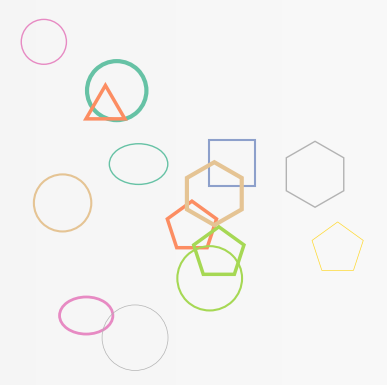[{"shape": "circle", "thickness": 3, "radius": 0.38, "center": [0.301, 0.765]}, {"shape": "oval", "thickness": 1, "radius": 0.38, "center": [0.358, 0.574]}, {"shape": "pentagon", "thickness": 2.5, "radius": 0.33, "center": [0.495, 0.411]}, {"shape": "triangle", "thickness": 2.5, "radius": 0.29, "center": [0.272, 0.72]}, {"shape": "square", "thickness": 1.5, "radius": 0.3, "center": [0.599, 0.576]}, {"shape": "oval", "thickness": 2, "radius": 0.34, "center": [0.222, 0.18]}, {"shape": "circle", "thickness": 1, "radius": 0.29, "center": [0.113, 0.891]}, {"shape": "circle", "thickness": 1.5, "radius": 0.42, "center": [0.541, 0.277]}, {"shape": "pentagon", "thickness": 2.5, "radius": 0.34, "center": [0.565, 0.343]}, {"shape": "pentagon", "thickness": 0.5, "radius": 0.35, "center": [0.871, 0.354]}, {"shape": "circle", "thickness": 1.5, "radius": 0.37, "center": [0.162, 0.473]}, {"shape": "hexagon", "thickness": 3, "radius": 0.41, "center": [0.553, 0.497]}, {"shape": "hexagon", "thickness": 1, "radius": 0.43, "center": [0.813, 0.547]}, {"shape": "circle", "thickness": 0.5, "radius": 0.43, "center": [0.349, 0.123]}]